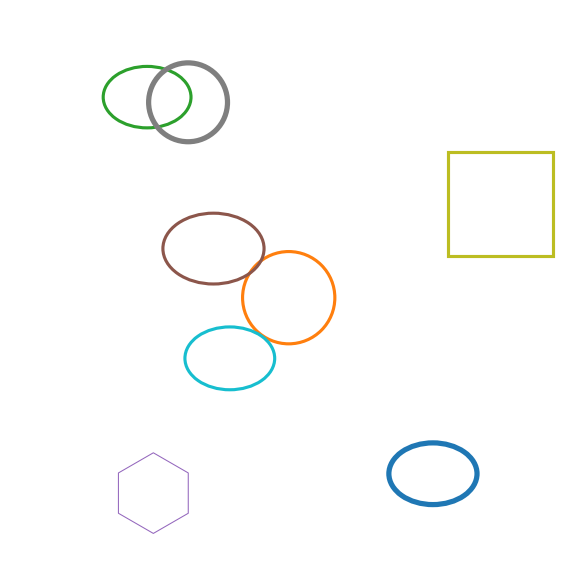[{"shape": "oval", "thickness": 2.5, "radius": 0.38, "center": [0.75, 0.179]}, {"shape": "circle", "thickness": 1.5, "radius": 0.4, "center": [0.5, 0.484]}, {"shape": "oval", "thickness": 1.5, "radius": 0.38, "center": [0.255, 0.831]}, {"shape": "hexagon", "thickness": 0.5, "radius": 0.35, "center": [0.266, 0.145]}, {"shape": "oval", "thickness": 1.5, "radius": 0.44, "center": [0.37, 0.569]}, {"shape": "circle", "thickness": 2.5, "radius": 0.34, "center": [0.326, 0.822]}, {"shape": "square", "thickness": 1.5, "radius": 0.45, "center": [0.867, 0.646]}, {"shape": "oval", "thickness": 1.5, "radius": 0.39, "center": [0.398, 0.379]}]